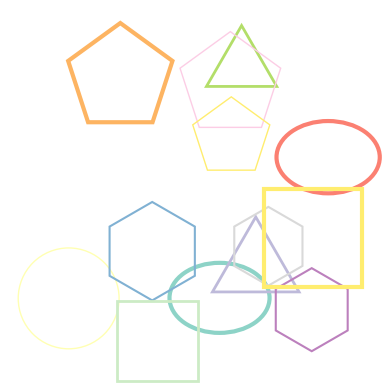[{"shape": "oval", "thickness": 3, "radius": 0.65, "center": [0.57, 0.226]}, {"shape": "circle", "thickness": 1, "radius": 0.66, "center": [0.178, 0.225]}, {"shape": "triangle", "thickness": 2, "radius": 0.65, "center": [0.664, 0.307]}, {"shape": "oval", "thickness": 3, "radius": 0.67, "center": [0.852, 0.592]}, {"shape": "hexagon", "thickness": 1.5, "radius": 0.64, "center": [0.395, 0.348]}, {"shape": "pentagon", "thickness": 3, "radius": 0.71, "center": [0.313, 0.798]}, {"shape": "triangle", "thickness": 2, "radius": 0.53, "center": [0.627, 0.828]}, {"shape": "pentagon", "thickness": 1, "radius": 0.69, "center": [0.598, 0.78]}, {"shape": "hexagon", "thickness": 1.5, "radius": 0.51, "center": [0.697, 0.36]}, {"shape": "hexagon", "thickness": 1.5, "radius": 0.54, "center": [0.81, 0.196]}, {"shape": "square", "thickness": 2, "radius": 0.52, "center": [0.409, 0.114]}, {"shape": "square", "thickness": 3, "radius": 0.64, "center": [0.812, 0.381]}, {"shape": "pentagon", "thickness": 1, "radius": 0.53, "center": [0.601, 0.643]}]